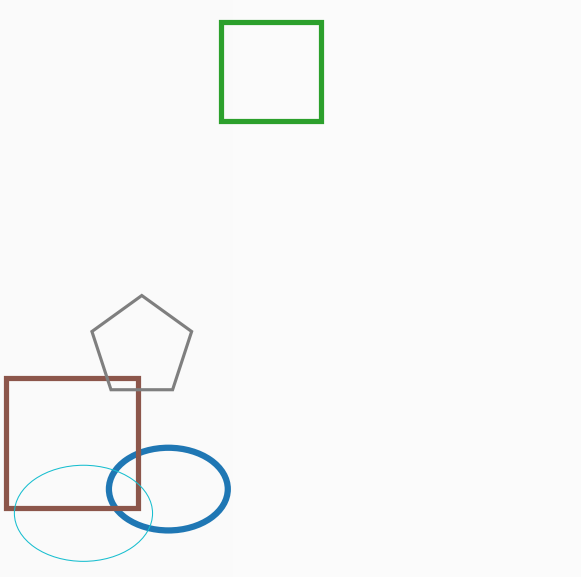[{"shape": "oval", "thickness": 3, "radius": 0.51, "center": [0.29, 0.152]}, {"shape": "square", "thickness": 2.5, "radius": 0.43, "center": [0.466, 0.875]}, {"shape": "square", "thickness": 2.5, "radius": 0.57, "center": [0.123, 0.232]}, {"shape": "pentagon", "thickness": 1.5, "radius": 0.45, "center": [0.244, 0.397]}, {"shape": "oval", "thickness": 0.5, "radius": 0.59, "center": [0.144, 0.11]}]